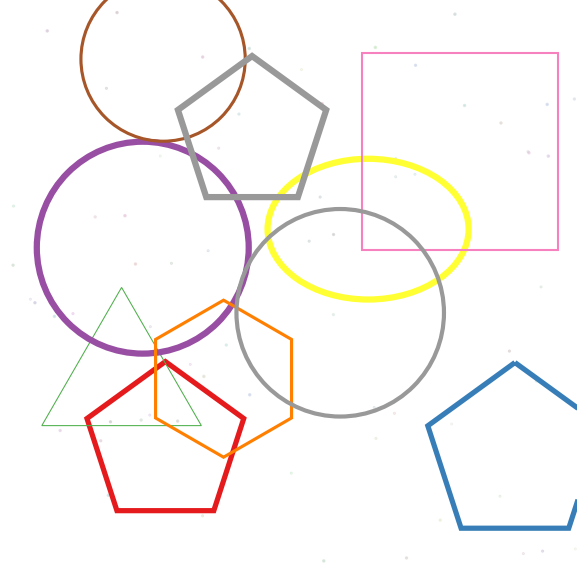[{"shape": "pentagon", "thickness": 2.5, "radius": 0.71, "center": [0.286, 0.23]}, {"shape": "pentagon", "thickness": 2.5, "radius": 0.79, "center": [0.892, 0.213]}, {"shape": "triangle", "thickness": 0.5, "radius": 0.8, "center": [0.211, 0.342]}, {"shape": "circle", "thickness": 3, "radius": 0.92, "center": [0.247, 0.57]}, {"shape": "hexagon", "thickness": 1.5, "radius": 0.68, "center": [0.387, 0.343]}, {"shape": "oval", "thickness": 3, "radius": 0.87, "center": [0.637, 0.602]}, {"shape": "circle", "thickness": 1.5, "radius": 0.71, "center": [0.282, 0.897]}, {"shape": "square", "thickness": 1, "radius": 0.85, "center": [0.797, 0.737]}, {"shape": "circle", "thickness": 2, "radius": 0.9, "center": [0.589, 0.458]}, {"shape": "pentagon", "thickness": 3, "radius": 0.67, "center": [0.436, 0.767]}]